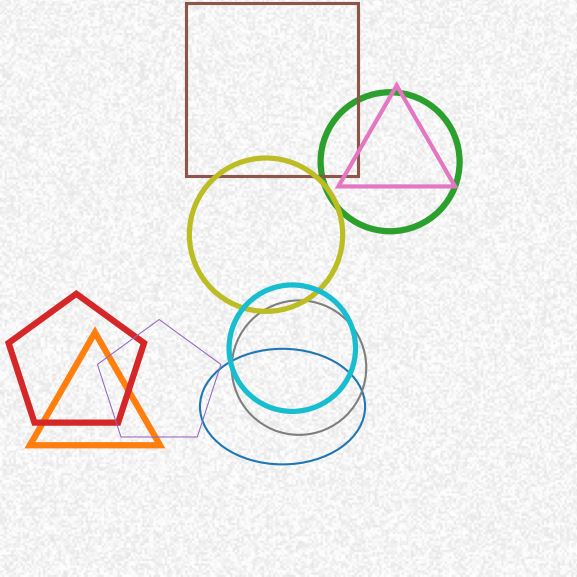[{"shape": "oval", "thickness": 1, "radius": 0.71, "center": [0.489, 0.295]}, {"shape": "triangle", "thickness": 3, "radius": 0.65, "center": [0.164, 0.293]}, {"shape": "circle", "thickness": 3, "radius": 0.6, "center": [0.676, 0.719]}, {"shape": "pentagon", "thickness": 3, "radius": 0.62, "center": [0.132, 0.367]}, {"shape": "pentagon", "thickness": 0.5, "radius": 0.56, "center": [0.276, 0.333]}, {"shape": "square", "thickness": 1.5, "radius": 0.75, "center": [0.471, 0.844]}, {"shape": "triangle", "thickness": 2, "radius": 0.58, "center": [0.687, 0.735]}, {"shape": "circle", "thickness": 1, "radius": 0.58, "center": [0.518, 0.363]}, {"shape": "circle", "thickness": 2.5, "radius": 0.66, "center": [0.461, 0.593]}, {"shape": "circle", "thickness": 2.5, "radius": 0.55, "center": [0.506, 0.396]}]